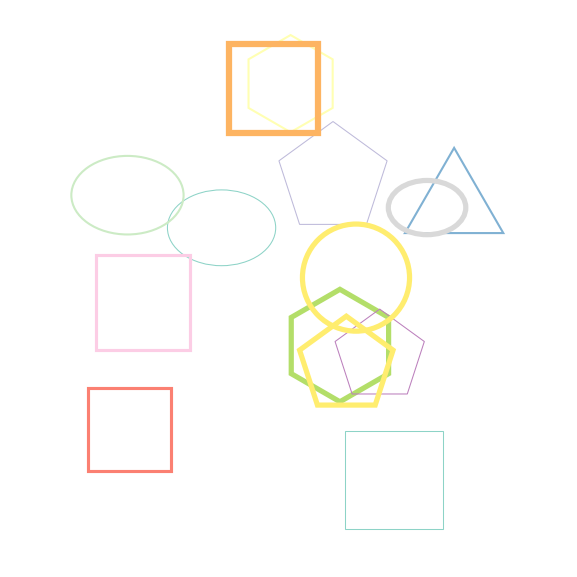[{"shape": "oval", "thickness": 0.5, "radius": 0.47, "center": [0.384, 0.605]}, {"shape": "square", "thickness": 0.5, "radius": 0.42, "center": [0.682, 0.168]}, {"shape": "hexagon", "thickness": 1, "radius": 0.42, "center": [0.503, 0.854]}, {"shape": "pentagon", "thickness": 0.5, "radius": 0.49, "center": [0.577, 0.69]}, {"shape": "square", "thickness": 1.5, "radius": 0.36, "center": [0.224, 0.255]}, {"shape": "triangle", "thickness": 1, "radius": 0.49, "center": [0.786, 0.645]}, {"shape": "square", "thickness": 3, "radius": 0.38, "center": [0.474, 0.846]}, {"shape": "hexagon", "thickness": 2.5, "radius": 0.49, "center": [0.589, 0.401]}, {"shape": "square", "thickness": 1.5, "radius": 0.41, "center": [0.248, 0.475]}, {"shape": "oval", "thickness": 2.5, "radius": 0.34, "center": [0.739, 0.64]}, {"shape": "pentagon", "thickness": 0.5, "radius": 0.41, "center": [0.657, 0.383]}, {"shape": "oval", "thickness": 1, "radius": 0.49, "center": [0.221, 0.661]}, {"shape": "circle", "thickness": 2.5, "radius": 0.46, "center": [0.616, 0.518]}, {"shape": "pentagon", "thickness": 2.5, "radius": 0.43, "center": [0.6, 0.367]}]